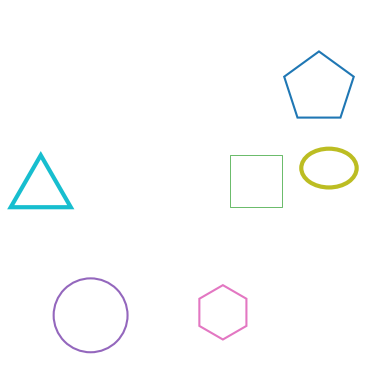[{"shape": "pentagon", "thickness": 1.5, "radius": 0.47, "center": [0.829, 0.771]}, {"shape": "square", "thickness": 0.5, "radius": 0.34, "center": [0.664, 0.531]}, {"shape": "circle", "thickness": 1.5, "radius": 0.48, "center": [0.235, 0.181]}, {"shape": "hexagon", "thickness": 1.5, "radius": 0.35, "center": [0.579, 0.189]}, {"shape": "oval", "thickness": 3, "radius": 0.36, "center": [0.854, 0.563]}, {"shape": "triangle", "thickness": 3, "radius": 0.45, "center": [0.106, 0.507]}]